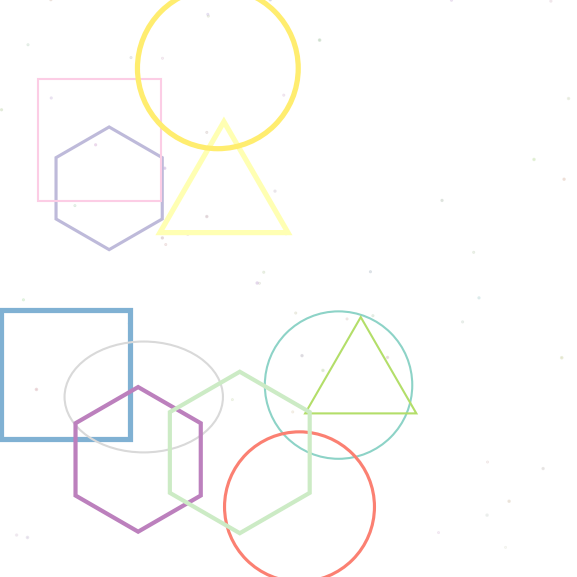[{"shape": "circle", "thickness": 1, "radius": 0.64, "center": [0.586, 0.332]}, {"shape": "triangle", "thickness": 2.5, "radius": 0.64, "center": [0.388, 0.66]}, {"shape": "hexagon", "thickness": 1.5, "radius": 0.53, "center": [0.189, 0.673]}, {"shape": "circle", "thickness": 1.5, "radius": 0.65, "center": [0.519, 0.122]}, {"shape": "square", "thickness": 2.5, "radius": 0.56, "center": [0.113, 0.351]}, {"shape": "triangle", "thickness": 1, "radius": 0.56, "center": [0.625, 0.339]}, {"shape": "square", "thickness": 1, "radius": 0.53, "center": [0.172, 0.757]}, {"shape": "oval", "thickness": 1, "radius": 0.69, "center": [0.249, 0.312]}, {"shape": "hexagon", "thickness": 2, "radius": 0.63, "center": [0.239, 0.204]}, {"shape": "hexagon", "thickness": 2, "radius": 0.7, "center": [0.415, 0.216]}, {"shape": "circle", "thickness": 2.5, "radius": 0.7, "center": [0.377, 0.881]}]